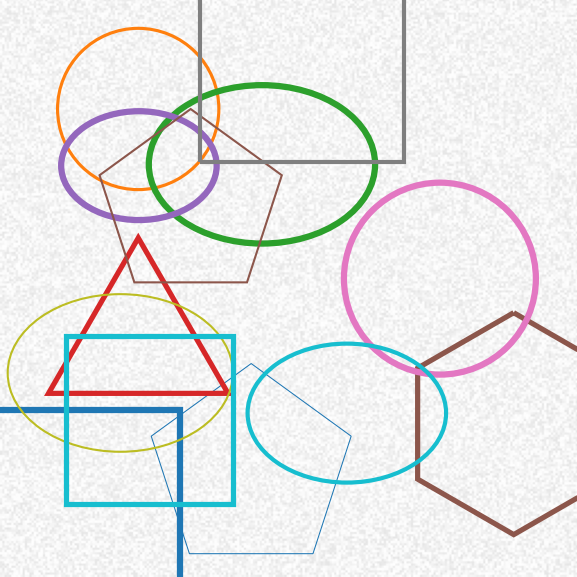[{"shape": "square", "thickness": 3, "radius": 0.81, "center": [0.148, 0.126]}, {"shape": "pentagon", "thickness": 0.5, "radius": 0.91, "center": [0.435, 0.188]}, {"shape": "circle", "thickness": 1.5, "radius": 0.7, "center": [0.239, 0.81]}, {"shape": "oval", "thickness": 3, "radius": 0.98, "center": [0.454, 0.715]}, {"shape": "triangle", "thickness": 2.5, "radius": 0.9, "center": [0.239, 0.408]}, {"shape": "oval", "thickness": 3, "radius": 0.67, "center": [0.241, 0.712]}, {"shape": "pentagon", "thickness": 1, "radius": 0.83, "center": [0.33, 0.644]}, {"shape": "hexagon", "thickness": 2.5, "radius": 0.96, "center": [0.89, 0.266]}, {"shape": "circle", "thickness": 3, "radius": 0.83, "center": [0.762, 0.517]}, {"shape": "square", "thickness": 2, "radius": 0.88, "center": [0.523, 0.895]}, {"shape": "oval", "thickness": 1, "radius": 0.97, "center": [0.208, 0.353]}, {"shape": "oval", "thickness": 2, "radius": 0.86, "center": [0.601, 0.284]}, {"shape": "square", "thickness": 2.5, "radius": 0.73, "center": [0.259, 0.272]}]